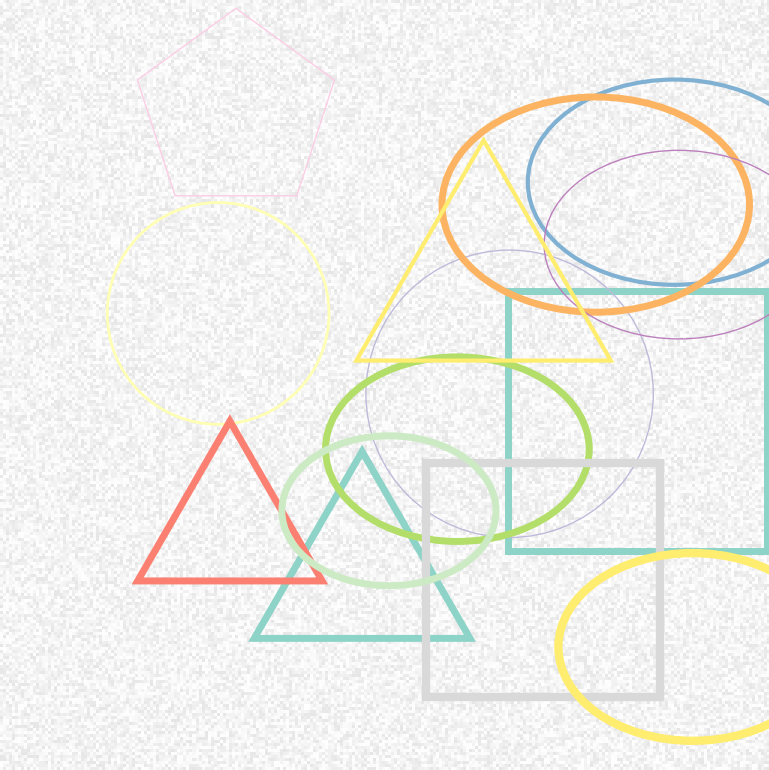[{"shape": "triangle", "thickness": 2.5, "radius": 0.81, "center": [0.47, 0.252]}, {"shape": "square", "thickness": 2.5, "radius": 0.84, "center": [0.828, 0.453]}, {"shape": "circle", "thickness": 1, "radius": 0.72, "center": [0.283, 0.593]}, {"shape": "circle", "thickness": 0.5, "radius": 0.93, "center": [0.662, 0.489]}, {"shape": "triangle", "thickness": 2.5, "radius": 0.69, "center": [0.299, 0.315]}, {"shape": "oval", "thickness": 1.5, "radius": 0.95, "center": [0.876, 0.763]}, {"shape": "oval", "thickness": 2.5, "radius": 1.0, "center": [0.774, 0.734]}, {"shape": "oval", "thickness": 2.5, "radius": 0.86, "center": [0.594, 0.417]}, {"shape": "pentagon", "thickness": 0.5, "radius": 0.67, "center": [0.306, 0.855]}, {"shape": "square", "thickness": 3, "radius": 0.76, "center": [0.705, 0.247]}, {"shape": "oval", "thickness": 0.5, "radius": 0.87, "center": [0.882, 0.682]}, {"shape": "oval", "thickness": 2.5, "radius": 0.7, "center": [0.505, 0.337]}, {"shape": "triangle", "thickness": 1.5, "radius": 0.95, "center": [0.628, 0.627]}, {"shape": "oval", "thickness": 3, "radius": 0.87, "center": [0.899, 0.16]}]